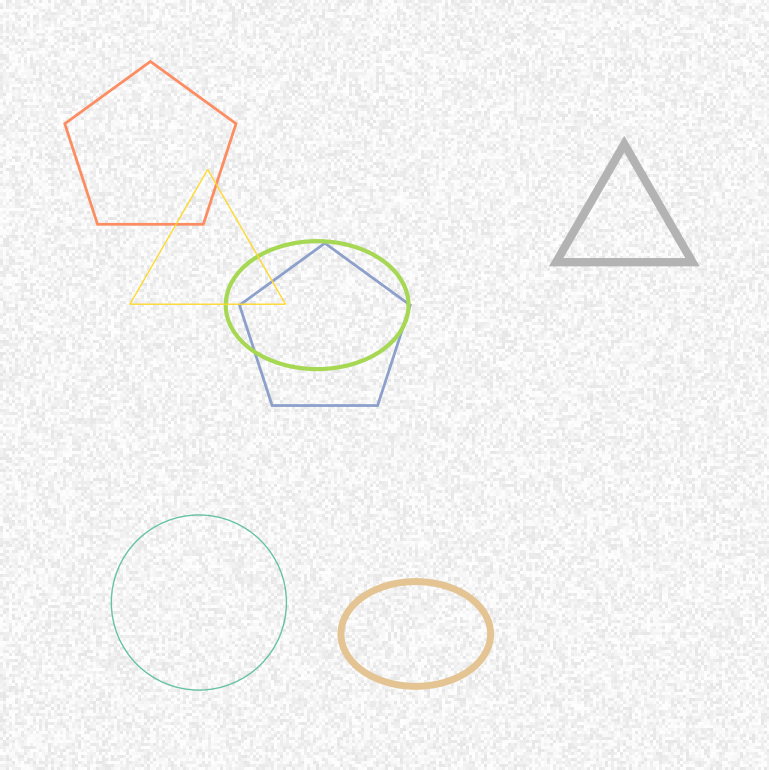[{"shape": "circle", "thickness": 0.5, "radius": 0.57, "center": [0.258, 0.218]}, {"shape": "pentagon", "thickness": 1, "radius": 0.58, "center": [0.195, 0.803]}, {"shape": "pentagon", "thickness": 1, "radius": 0.58, "center": [0.422, 0.568]}, {"shape": "oval", "thickness": 1.5, "radius": 0.59, "center": [0.412, 0.604]}, {"shape": "triangle", "thickness": 0.5, "radius": 0.58, "center": [0.27, 0.663]}, {"shape": "oval", "thickness": 2.5, "radius": 0.49, "center": [0.54, 0.177]}, {"shape": "triangle", "thickness": 3, "radius": 0.51, "center": [0.811, 0.711]}]